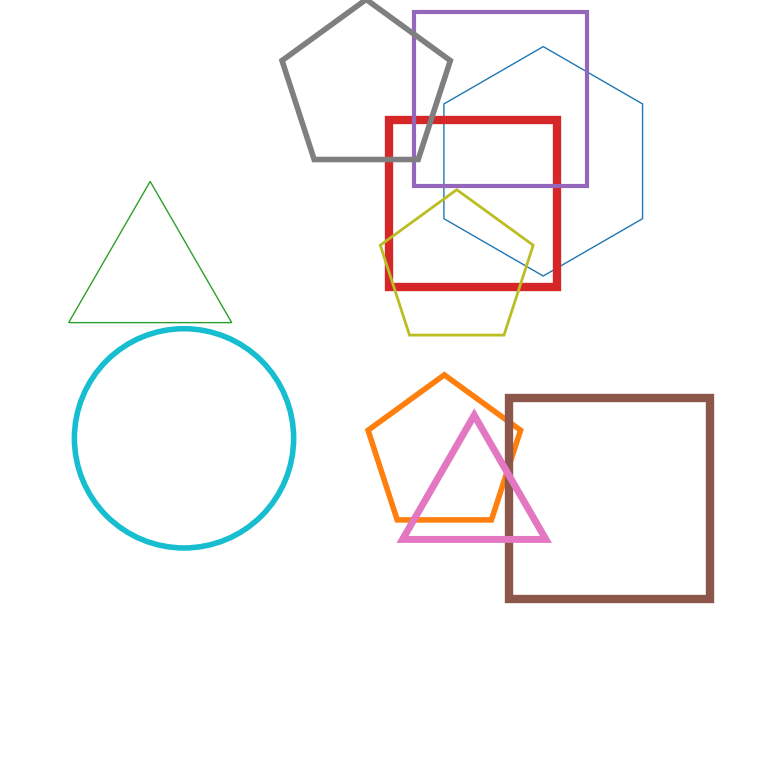[{"shape": "hexagon", "thickness": 0.5, "radius": 0.74, "center": [0.706, 0.791]}, {"shape": "pentagon", "thickness": 2, "radius": 0.52, "center": [0.577, 0.409]}, {"shape": "triangle", "thickness": 0.5, "radius": 0.61, "center": [0.195, 0.642]}, {"shape": "square", "thickness": 3, "radius": 0.54, "center": [0.614, 0.735]}, {"shape": "square", "thickness": 1.5, "radius": 0.56, "center": [0.65, 0.872]}, {"shape": "square", "thickness": 3, "radius": 0.65, "center": [0.792, 0.353]}, {"shape": "triangle", "thickness": 2.5, "radius": 0.54, "center": [0.616, 0.353]}, {"shape": "pentagon", "thickness": 2, "radius": 0.57, "center": [0.476, 0.886]}, {"shape": "pentagon", "thickness": 1, "radius": 0.52, "center": [0.593, 0.649]}, {"shape": "circle", "thickness": 2, "radius": 0.71, "center": [0.239, 0.431]}]